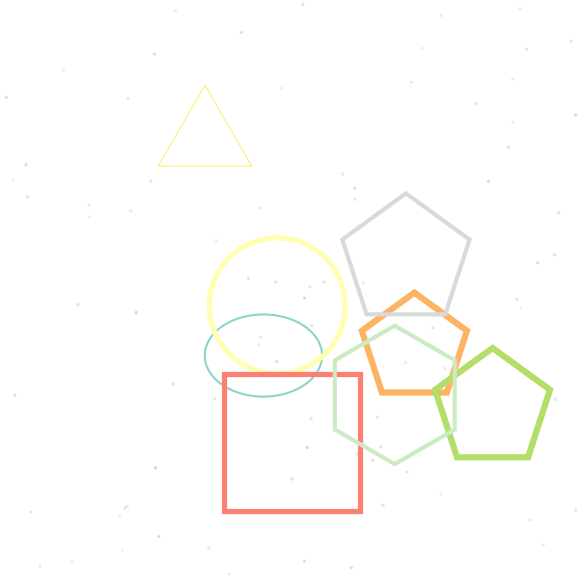[{"shape": "oval", "thickness": 1, "radius": 0.51, "center": [0.456, 0.383]}, {"shape": "circle", "thickness": 2.5, "radius": 0.59, "center": [0.48, 0.47]}, {"shape": "square", "thickness": 2.5, "radius": 0.59, "center": [0.506, 0.233]}, {"shape": "pentagon", "thickness": 3, "radius": 0.48, "center": [0.718, 0.397]}, {"shape": "pentagon", "thickness": 3, "radius": 0.52, "center": [0.853, 0.292]}, {"shape": "pentagon", "thickness": 2, "radius": 0.58, "center": [0.703, 0.549]}, {"shape": "hexagon", "thickness": 2, "radius": 0.6, "center": [0.684, 0.315]}, {"shape": "triangle", "thickness": 0.5, "radius": 0.47, "center": [0.355, 0.758]}]